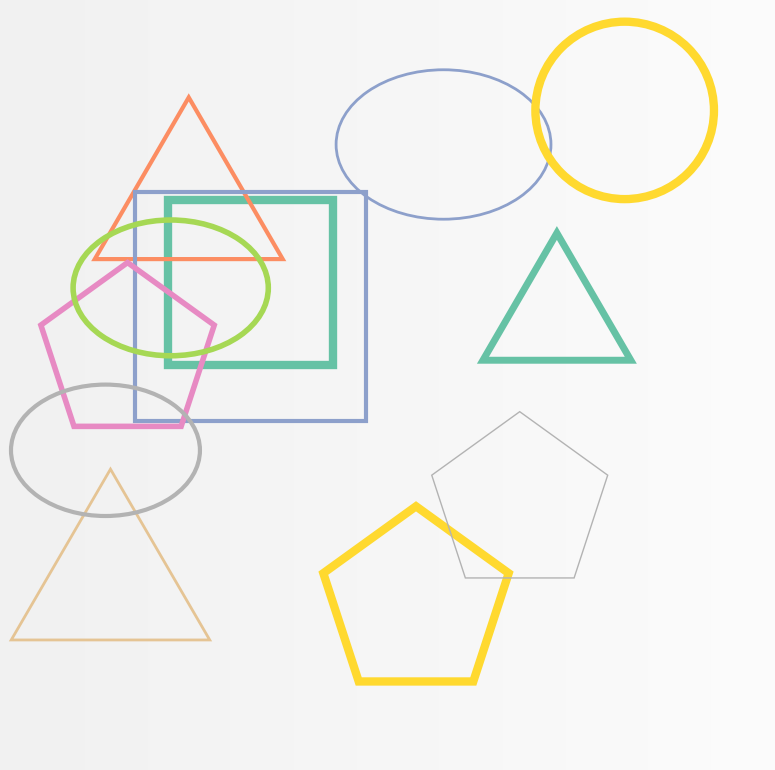[{"shape": "square", "thickness": 3, "radius": 0.53, "center": [0.323, 0.633]}, {"shape": "triangle", "thickness": 2.5, "radius": 0.55, "center": [0.719, 0.587]}, {"shape": "triangle", "thickness": 1.5, "radius": 0.7, "center": [0.244, 0.734]}, {"shape": "square", "thickness": 1.5, "radius": 0.74, "center": [0.323, 0.602]}, {"shape": "oval", "thickness": 1, "radius": 0.69, "center": [0.572, 0.812]}, {"shape": "pentagon", "thickness": 2, "radius": 0.59, "center": [0.165, 0.541]}, {"shape": "oval", "thickness": 2, "radius": 0.63, "center": [0.22, 0.626]}, {"shape": "pentagon", "thickness": 3, "radius": 0.63, "center": [0.537, 0.217]}, {"shape": "circle", "thickness": 3, "radius": 0.58, "center": [0.806, 0.857]}, {"shape": "triangle", "thickness": 1, "radius": 0.74, "center": [0.143, 0.243]}, {"shape": "oval", "thickness": 1.5, "radius": 0.61, "center": [0.136, 0.415]}, {"shape": "pentagon", "thickness": 0.5, "radius": 0.6, "center": [0.671, 0.346]}]